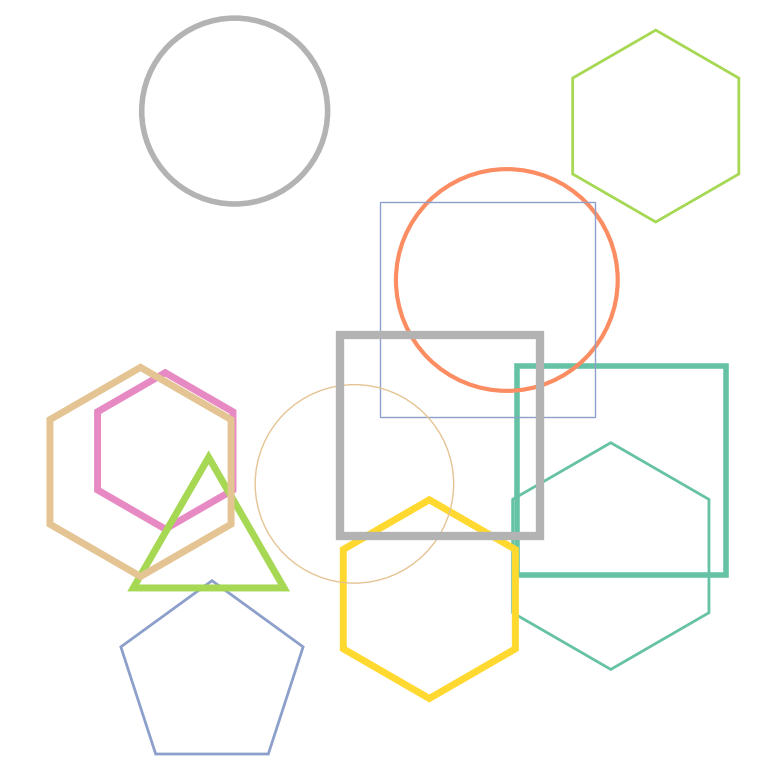[{"shape": "square", "thickness": 2, "radius": 0.68, "center": [0.807, 0.389]}, {"shape": "hexagon", "thickness": 1, "radius": 0.74, "center": [0.793, 0.278]}, {"shape": "circle", "thickness": 1.5, "radius": 0.72, "center": [0.658, 0.636]}, {"shape": "square", "thickness": 0.5, "radius": 0.7, "center": [0.633, 0.598]}, {"shape": "pentagon", "thickness": 1, "radius": 0.62, "center": [0.275, 0.121]}, {"shape": "hexagon", "thickness": 2.5, "radius": 0.51, "center": [0.215, 0.414]}, {"shape": "hexagon", "thickness": 1, "radius": 0.62, "center": [0.852, 0.836]}, {"shape": "triangle", "thickness": 2.5, "radius": 0.57, "center": [0.271, 0.293]}, {"shape": "hexagon", "thickness": 2.5, "radius": 0.65, "center": [0.558, 0.222]}, {"shape": "hexagon", "thickness": 2.5, "radius": 0.68, "center": [0.182, 0.387]}, {"shape": "circle", "thickness": 0.5, "radius": 0.64, "center": [0.46, 0.372]}, {"shape": "square", "thickness": 3, "radius": 0.65, "center": [0.571, 0.434]}, {"shape": "circle", "thickness": 2, "radius": 0.6, "center": [0.305, 0.856]}]